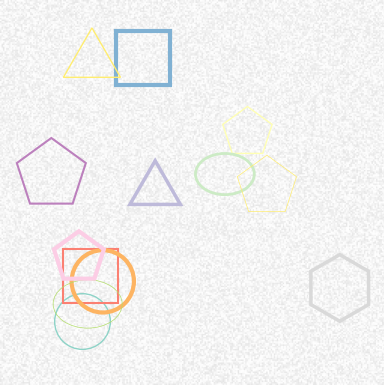[{"shape": "circle", "thickness": 1, "radius": 0.36, "center": [0.214, 0.165]}, {"shape": "pentagon", "thickness": 1, "radius": 0.34, "center": [0.643, 0.656]}, {"shape": "triangle", "thickness": 2.5, "radius": 0.38, "center": [0.403, 0.507]}, {"shape": "square", "thickness": 1.5, "radius": 0.35, "center": [0.236, 0.284]}, {"shape": "square", "thickness": 3, "radius": 0.35, "center": [0.371, 0.85]}, {"shape": "circle", "thickness": 3, "radius": 0.4, "center": [0.267, 0.269]}, {"shape": "oval", "thickness": 0.5, "radius": 0.45, "center": [0.228, 0.21]}, {"shape": "pentagon", "thickness": 3, "radius": 0.34, "center": [0.205, 0.331]}, {"shape": "hexagon", "thickness": 2.5, "radius": 0.43, "center": [0.882, 0.252]}, {"shape": "pentagon", "thickness": 1.5, "radius": 0.47, "center": [0.133, 0.547]}, {"shape": "oval", "thickness": 2, "radius": 0.38, "center": [0.584, 0.548]}, {"shape": "triangle", "thickness": 1, "radius": 0.43, "center": [0.239, 0.842]}, {"shape": "pentagon", "thickness": 0.5, "radius": 0.4, "center": [0.693, 0.516]}]